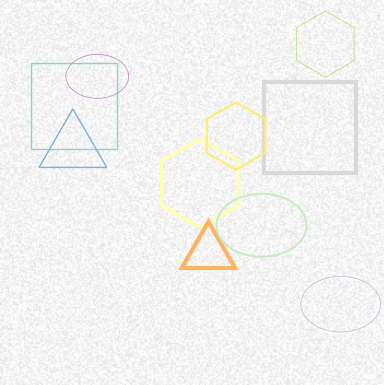[{"shape": "square", "thickness": 1, "radius": 0.56, "center": [0.192, 0.724]}, {"shape": "hexagon", "thickness": 2.5, "radius": 0.58, "center": [0.52, 0.525]}, {"shape": "oval", "thickness": 0.5, "radius": 0.52, "center": [0.885, 0.21]}, {"shape": "triangle", "thickness": 1, "radius": 0.51, "center": [0.189, 0.616]}, {"shape": "triangle", "thickness": 3, "radius": 0.4, "center": [0.542, 0.344]}, {"shape": "hexagon", "thickness": 0.5, "radius": 0.43, "center": [0.845, 0.886]}, {"shape": "square", "thickness": 3, "radius": 0.59, "center": [0.805, 0.669]}, {"shape": "oval", "thickness": 0.5, "radius": 0.41, "center": [0.253, 0.802]}, {"shape": "oval", "thickness": 1.5, "radius": 0.58, "center": [0.679, 0.415]}, {"shape": "hexagon", "thickness": 1.5, "radius": 0.44, "center": [0.613, 0.647]}]